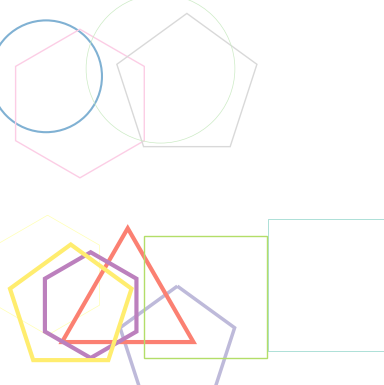[{"shape": "square", "thickness": 0.5, "radius": 0.85, "center": [0.868, 0.26]}, {"shape": "hexagon", "thickness": 0.5, "radius": 0.78, "center": [0.124, 0.285]}, {"shape": "pentagon", "thickness": 2.5, "radius": 0.78, "center": [0.461, 0.1]}, {"shape": "triangle", "thickness": 3, "radius": 0.99, "center": [0.332, 0.21]}, {"shape": "circle", "thickness": 1.5, "radius": 0.73, "center": [0.12, 0.802]}, {"shape": "square", "thickness": 1, "radius": 0.8, "center": [0.534, 0.228]}, {"shape": "hexagon", "thickness": 1, "radius": 0.96, "center": [0.208, 0.731]}, {"shape": "pentagon", "thickness": 1, "radius": 0.96, "center": [0.485, 0.774]}, {"shape": "hexagon", "thickness": 3, "radius": 0.69, "center": [0.236, 0.207]}, {"shape": "circle", "thickness": 0.5, "radius": 0.97, "center": [0.417, 0.822]}, {"shape": "pentagon", "thickness": 3, "radius": 0.83, "center": [0.184, 0.199]}]